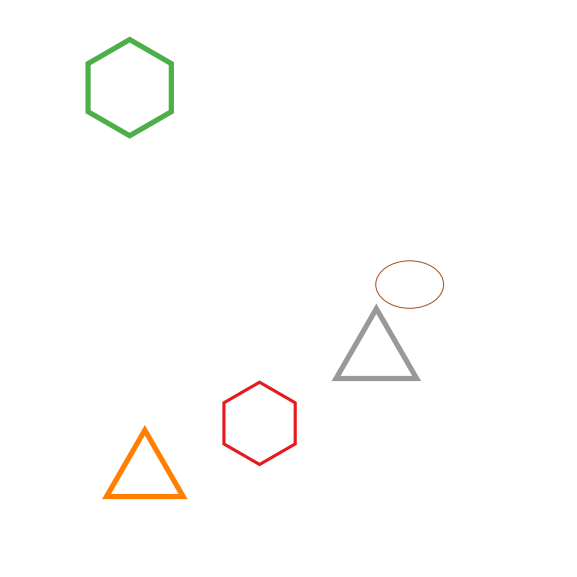[{"shape": "hexagon", "thickness": 1.5, "radius": 0.36, "center": [0.449, 0.266]}, {"shape": "hexagon", "thickness": 2.5, "radius": 0.42, "center": [0.225, 0.847]}, {"shape": "triangle", "thickness": 2.5, "radius": 0.38, "center": [0.251, 0.178]}, {"shape": "oval", "thickness": 0.5, "radius": 0.29, "center": [0.709, 0.506]}, {"shape": "triangle", "thickness": 2.5, "radius": 0.4, "center": [0.652, 0.384]}]